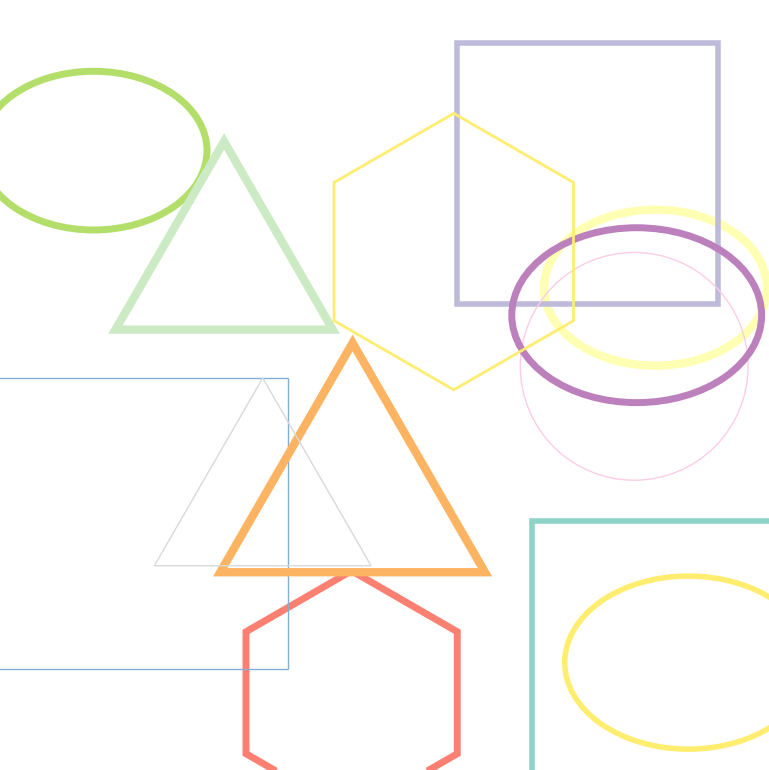[{"shape": "square", "thickness": 2, "radius": 0.94, "center": [0.88, 0.135]}, {"shape": "oval", "thickness": 3, "radius": 0.72, "center": [0.851, 0.626]}, {"shape": "square", "thickness": 2, "radius": 0.85, "center": [0.763, 0.775]}, {"shape": "hexagon", "thickness": 2.5, "radius": 0.79, "center": [0.457, 0.1]}, {"shape": "square", "thickness": 0.5, "radius": 0.95, "center": [0.184, 0.32]}, {"shape": "triangle", "thickness": 3, "radius": 0.99, "center": [0.458, 0.356]}, {"shape": "oval", "thickness": 2.5, "radius": 0.74, "center": [0.122, 0.804]}, {"shape": "circle", "thickness": 0.5, "radius": 0.74, "center": [0.824, 0.524]}, {"shape": "triangle", "thickness": 0.5, "radius": 0.81, "center": [0.341, 0.347]}, {"shape": "oval", "thickness": 2.5, "radius": 0.81, "center": [0.827, 0.591]}, {"shape": "triangle", "thickness": 3, "radius": 0.81, "center": [0.291, 0.653]}, {"shape": "hexagon", "thickness": 1, "radius": 0.9, "center": [0.589, 0.673]}, {"shape": "oval", "thickness": 2, "radius": 0.8, "center": [0.894, 0.14]}]